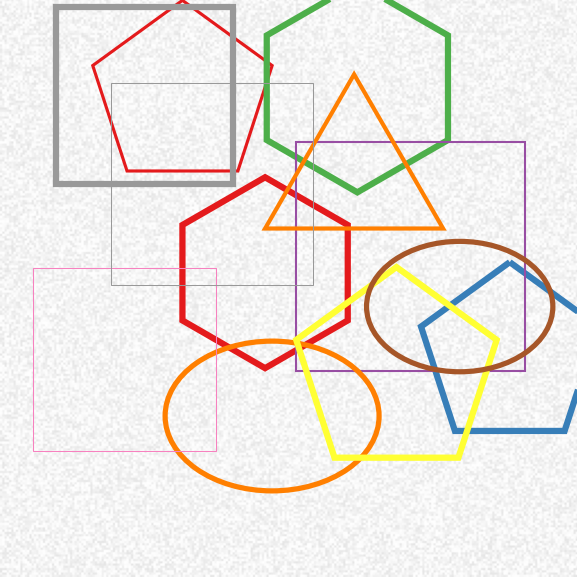[{"shape": "pentagon", "thickness": 1.5, "radius": 0.82, "center": [0.316, 0.835]}, {"shape": "hexagon", "thickness": 3, "radius": 0.83, "center": [0.459, 0.527]}, {"shape": "pentagon", "thickness": 3, "radius": 0.81, "center": [0.883, 0.384]}, {"shape": "hexagon", "thickness": 3, "radius": 0.91, "center": [0.619, 0.847]}, {"shape": "square", "thickness": 1, "radius": 0.99, "center": [0.711, 0.555]}, {"shape": "triangle", "thickness": 2, "radius": 0.89, "center": [0.613, 0.692]}, {"shape": "oval", "thickness": 2.5, "radius": 0.93, "center": [0.471, 0.279]}, {"shape": "pentagon", "thickness": 3, "radius": 0.91, "center": [0.686, 0.354]}, {"shape": "oval", "thickness": 2.5, "radius": 0.81, "center": [0.796, 0.468]}, {"shape": "square", "thickness": 0.5, "radius": 0.79, "center": [0.216, 0.377]}, {"shape": "square", "thickness": 3, "radius": 0.77, "center": [0.25, 0.833]}, {"shape": "square", "thickness": 0.5, "radius": 0.87, "center": [0.367, 0.681]}]